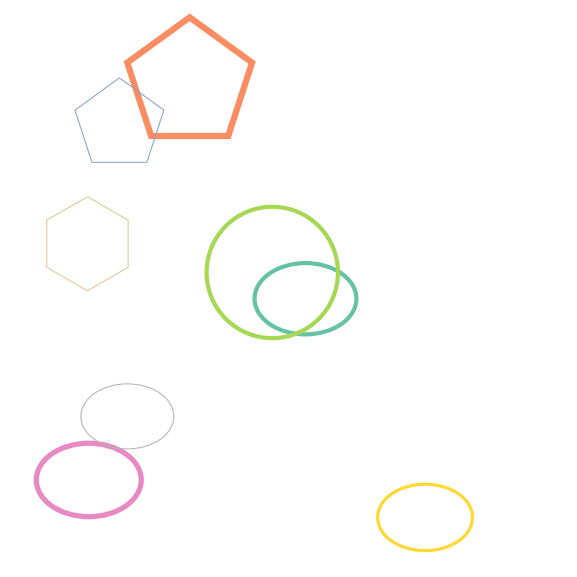[{"shape": "oval", "thickness": 2, "radius": 0.44, "center": [0.529, 0.482]}, {"shape": "pentagon", "thickness": 3, "radius": 0.57, "center": [0.328, 0.856]}, {"shape": "pentagon", "thickness": 0.5, "radius": 0.4, "center": [0.207, 0.783]}, {"shape": "oval", "thickness": 2.5, "radius": 0.45, "center": [0.154, 0.168]}, {"shape": "circle", "thickness": 2, "radius": 0.57, "center": [0.471, 0.527]}, {"shape": "oval", "thickness": 1.5, "radius": 0.41, "center": [0.736, 0.103]}, {"shape": "hexagon", "thickness": 0.5, "radius": 0.41, "center": [0.151, 0.577]}, {"shape": "oval", "thickness": 0.5, "radius": 0.4, "center": [0.221, 0.278]}]